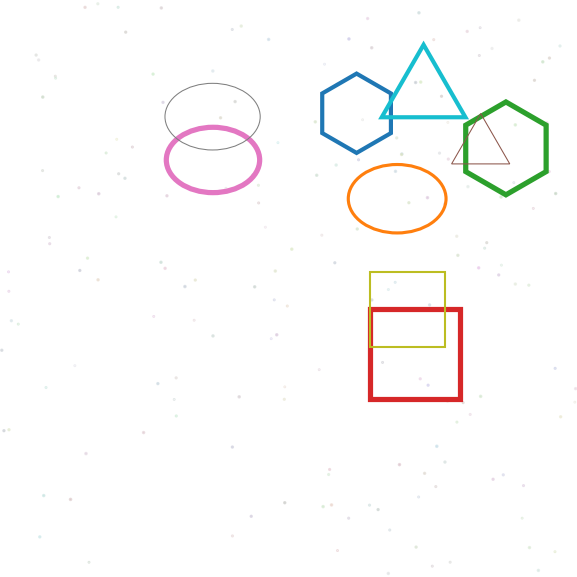[{"shape": "hexagon", "thickness": 2, "radius": 0.34, "center": [0.617, 0.803]}, {"shape": "oval", "thickness": 1.5, "radius": 0.42, "center": [0.688, 0.655]}, {"shape": "hexagon", "thickness": 2.5, "radius": 0.4, "center": [0.876, 0.742]}, {"shape": "square", "thickness": 2.5, "radius": 0.39, "center": [0.719, 0.385]}, {"shape": "triangle", "thickness": 0.5, "radius": 0.29, "center": [0.832, 0.744]}, {"shape": "oval", "thickness": 2.5, "radius": 0.4, "center": [0.369, 0.722]}, {"shape": "oval", "thickness": 0.5, "radius": 0.41, "center": [0.368, 0.797]}, {"shape": "square", "thickness": 1, "radius": 0.33, "center": [0.705, 0.463]}, {"shape": "triangle", "thickness": 2, "radius": 0.42, "center": [0.733, 0.838]}]